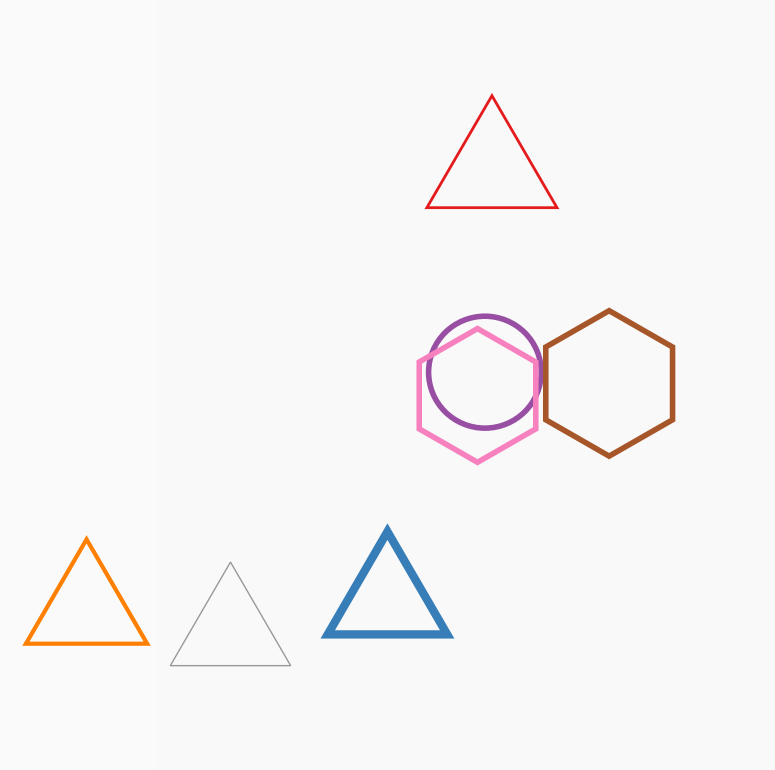[{"shape": "triangle", "thickness": 1, "radius": 0.48, "center": [0.635, 0.779]}, {"shape": "triangle", "thickness": 3, "radius": 0.44, "center": [0.5, 0.221]}, {"shape": "circle", "thickness": 2, "radius": 0.36, "center": [0.626, 0.517]}, {"shape": "triangle", "thickness": 1.5, "radius": 0.45, "center": [0.112, 0.209]}, {"shape": "hexagon", "thickness": 2, "radius": 0.47, "center": [0.786, 0.502]}, {"shape": "hexagon", "thickness": 2, "radius": 0.43, "center": [0.616, 0.486]}, {"shape": "triangle", "thickness": 0.5, "radius": 0.45, "center": [0.297, 0.18]}]